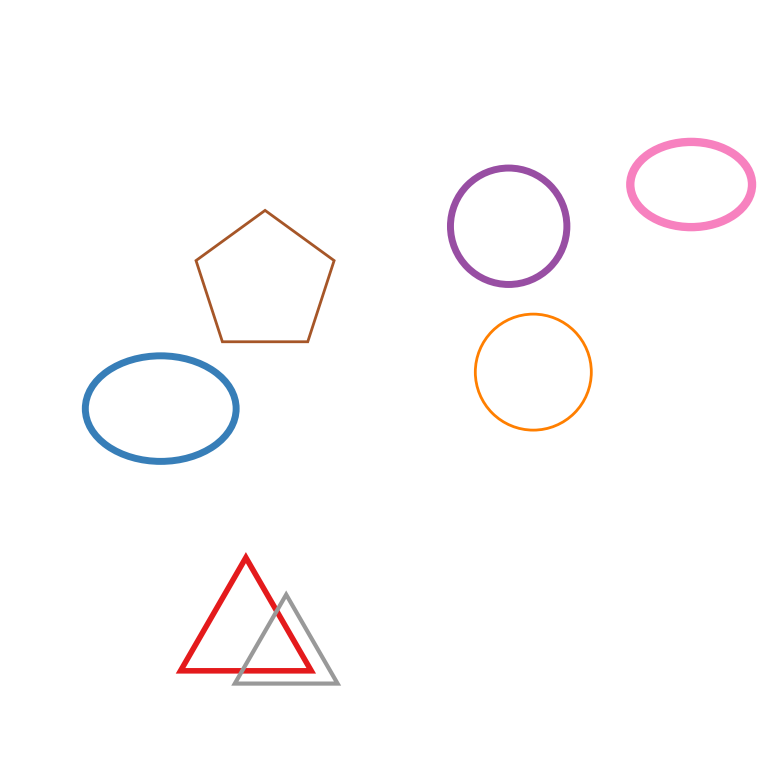[{"shape": "triangle", "thickness": 2, "radius": 0.49, "center": [0.319, 0.178]}, {"shape": "oval", "thickness": 2.5, "radius": 0.49, "center": [0.209, 0.469]}, {"shape": "circle", "thickness": 2.5, "radius": 0.38, "center": [0.661, 0.706]}, {"shape": "circle", "thickness": 1, "radius": 0.38, "center": [0.693, 0.517]}, {"shape": "pentagon", "thickness": 1, "radius": 0.47, "center": [0.344, 0.632]}, {"shape": "oval", "thickness": 3, "radius": 0.4, "center": [0.898, 0.76]}, {"shape": "triangle", "thickness": 1.5, "radius": 0.39, "center": [0.372, 0.151]}]